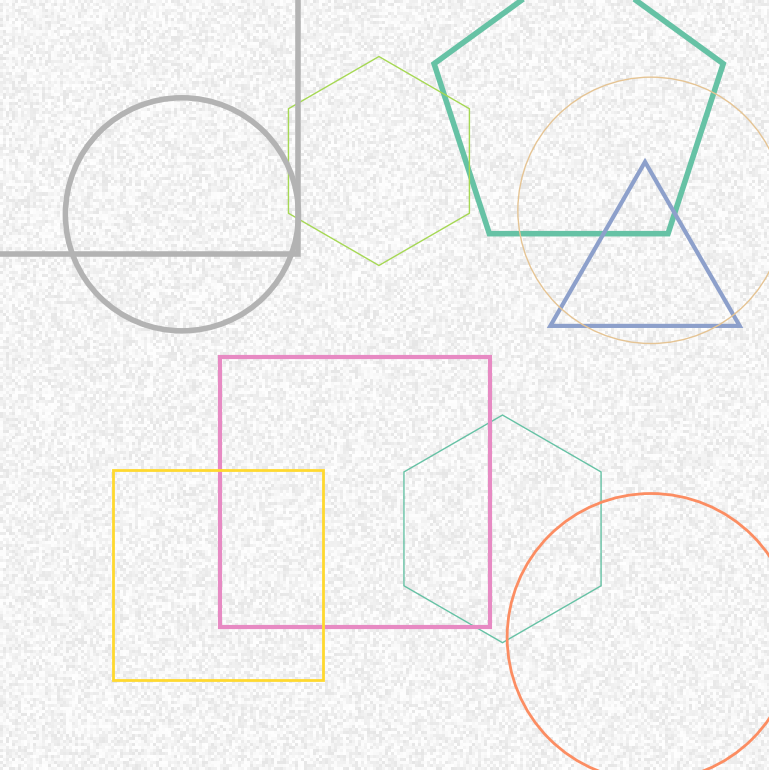[{"shape": "hexagon", "thickness": 0.5, "radius": 0.74, "center": [0.653, 0.313]}, {"shape": "pentagon", "thickness": 2, "radius": 0.99, "center": [0.752, 0.856]}, {"shape": "circle", "thickness": 1, "radius": 0.93, "center": [0.845, 0.172]}, {"shape": "triangle", "thickness": 1.5, "radius": 0.71, "center": [0.838, 0.648]}, {"shape": "square", "thickness": 1.5, "radius": 0.88, "center": [0.461, 0.361]}, {"shape": "hexagon", "thickness": 0.5, "radius": 0.68, "center": [0.492, 0.791]}, {"shape": "square", "thickness": 1, "radius": 0.68, "center": [0.283, 0.253]}, {"shape": "circle", "thickness": 0.5, "radius": 0.86, "center": [0.846, 0.727]}, {"shape": "square", "thickness": 2, "radius": 0.98, "center": [0.191, 0.865]}, {"shape": "circle", "thickness": 2, "radius": 0.76, "center": [0.236, 0.722]}]